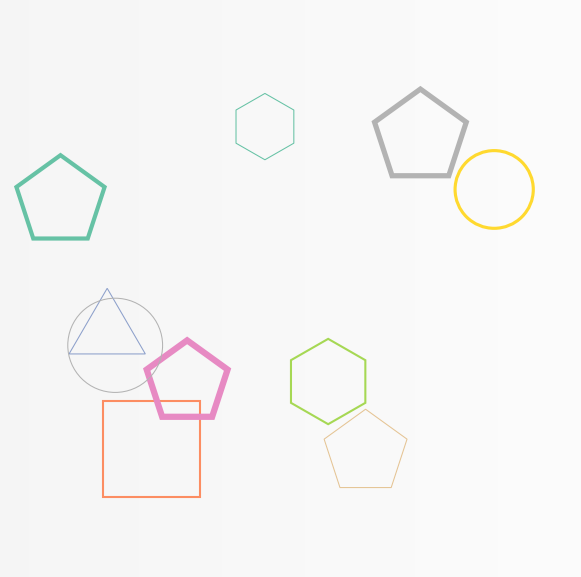[{"shape": "pentagon", "thickness": 2, "radius": 0.4, "center": [0.104, 0.651]}, {"shape": "hexagon", "thickness": 0.5, "radius": 0.29, "center": [0.456, 0.78]}, {"shape": "square", "thickness": 1, "radius": 0.42, "center": [0.261, 0.222]}, {"shape": "triangle", "thickness": 0.5, "radius": 0.38, "center": [0.184, 0.424]}, {"shape": "pentagon", "thickness": 3, "radius": 0.37, "center": [0.322, 0.337]}, {"shape": "hexagon", "thickness": 1, "radius": 0.37, "center": [0.565, 0.339]}, {"shape": "circle", "thickness": 1.5, "radius": 0.34, "center": [0.85, 0.671]}, {"shape": "pentagon", "thickness": 0.5, "radius": 0.37, "center": [0.629, 0.216]}, {"shape": "circle", "thickness": 0.5, "radius": 0.41, "center": [0.198, 0.401]}, {"shape": "pentagon", "thickness": 2.5, "radius": 0.41, "center": [0.723, 0.762]}]